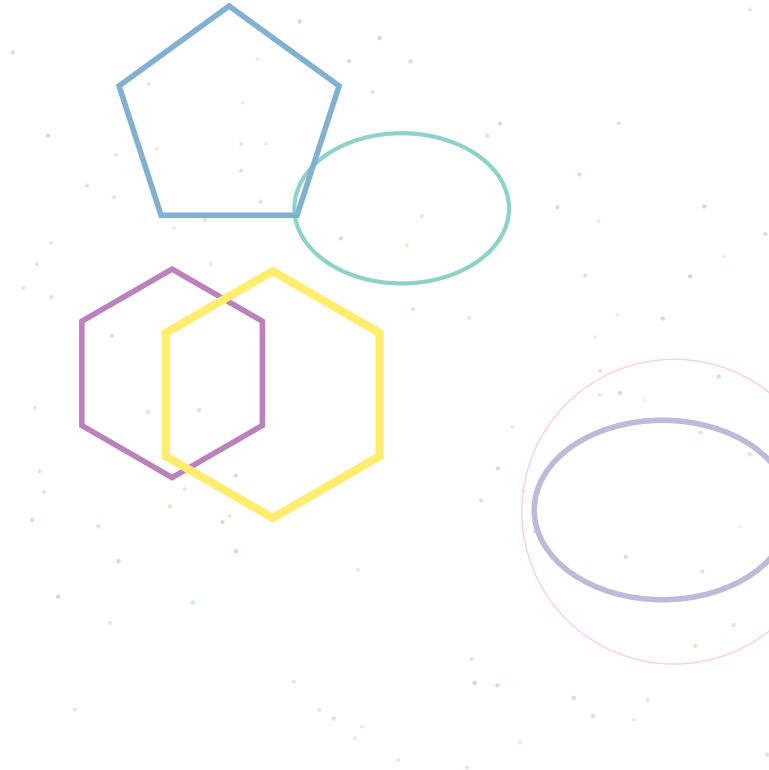[{"shape": "oval", "thickness": 1.5, "radius": 0.7, "center": [0.522, 0.729]}, {"shape": "oval", "thickness": 2, "radius": 0.83, "center": [0.86, 0.338]}, {"shape": "pentagon", "thickness": 2, "radius": 0.75, "center": [0.298, 0.842]}, {"shape": "circle", "thickness": 0.5, "radius": 0.99, "center": [0.876, 0.335]}, {"shape": "hexagon", "thickness": 2, "radius": 0.68, "center": [0.223, 0.515]}, {"shape": "hexagon", "thickness": 3, "radius": 0.8, "center": [0.354, 0.488]}]